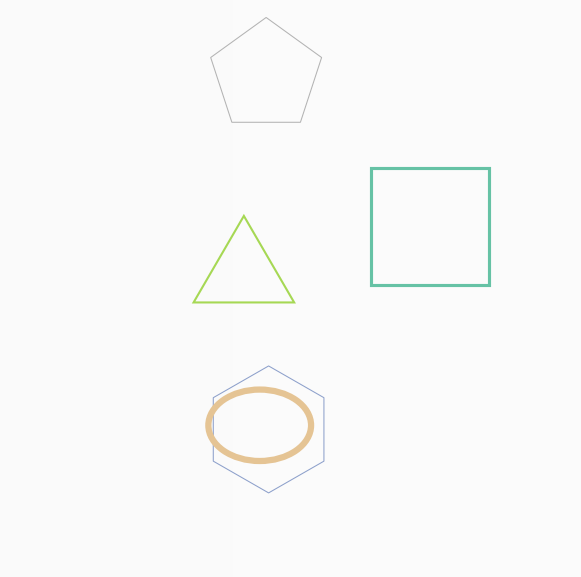[{"shape": "square", "thickness": 1.5, "radius": 0.51, "center": [0.74, 0.607]}, {"shape": "hexagon", "thickness": 0.5, "radius": 0.55, "center": [0.462, 0.256]}, {"shape": "triangle", "thickness": 1, "radius": 0.5, "center": [0.42, 0.525]}, {"shape": "oval", "thickness": 3, "radius": 0.44, "center": [0.447, 0.263]}, {"shape": "pentagon", "thickness": 0.5, "radius": 0.5, "center": [0.458, 0.869]}]